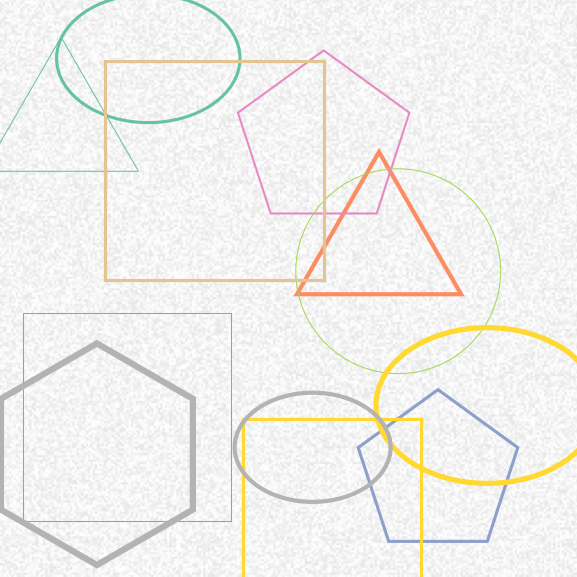[{"shape": "triangle", "thickness": 0.5, "radius": 0.77, "center": [0.106, 0.78]}, {"shape": "oval", "thickness": 1.5, "radius": 0.79, "center": [0.257, 0.898]}, {"shape": "triangle", "thickness": 2, "radius": 0.82, "center": [0.656, 0.572]}, {"shape": "pentagon", "thickness": 1.5, "radius": 0.73, "center": [0.758, 0.179]}, {"shape": "square", "thickness": 0.5, "radius": 0.9, "center": [0.22, 0.278]}, {"shape": "pentagon", "thickness": 1, "radius": 0.78, "center": [0.56, 0.756]}, {"shape": "circle", "thickness": 0.5, "radius": 0.89, "center": [0.69, 0.529]}, {"shape": "oval", "thickness": 2.5, "radius": 0.96, "center": [0.844, 0.297]}, {"shape": "square", "thickness": 1.5, "radius": 0.77, "center": [0.575, 0.12]}, {"shape": "square", "thickness": 1.5, "radius": 0.95, "center": [0.371, 0.704]}, {"shape": "hexagon", "thickness": 3, "radius": 0.96, "center": [0.168, 0.213]}, {"shape": "oval", "thickness": 2, "radius": 0.68, "center": [0.541, 0.225]}]